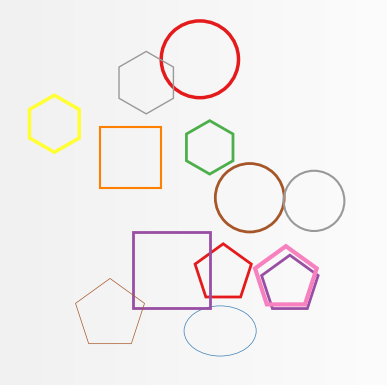[{"shape": "pentagon", "thickness": 2, "radius": 0.38, "center": [0.576, 0.29]}, {"shape": "circle", "thickness": 2.5, "radius": 0.5, "center": [0.516, 0.846]}, {"shape": "oval", "thickness": 0.5, "radius": 0.47, "center": [0.568, 0.14]}, {"shape": "hexagon", "thickness": 2, "radius": 0.35, "center": [0.541, 0.617]}, {"shape": "square", "thickness": 2, "radius": 0.5, "center": [0.442, 0.298]}, {"shape": "pentagon", "thickness": 2, "radius": 0.38, "center": [0.748, 0.261]}, {"shape": "square", "thickness": 1.5, "radius": 0.39, "center": [0.337, 0.591]}, {"shape": "hexagon", "thickness": 2.5, "radius": 0.37, "center": [0.14, 0.679]}, {"shape": "circle", "thickness": 2, "radius": 0.44, "center": [0.644, 0.486]}, {"shape": "pentagon", "thickness": 0.5, "radius": 0.47, "center": [0.284, 0.183]}, {"shape": "pentagon", "thickness": 3, "radius": 0.42, "center": [0.738, 0.277]}, {"shape": "hexagon", "thickness": 1, "radius": 0.41, "center": [0.377, 0.785]}, {"shape": "circle", "thickness": 1.5, "radius": 0.39, "center": [0.81, 0.478]}]